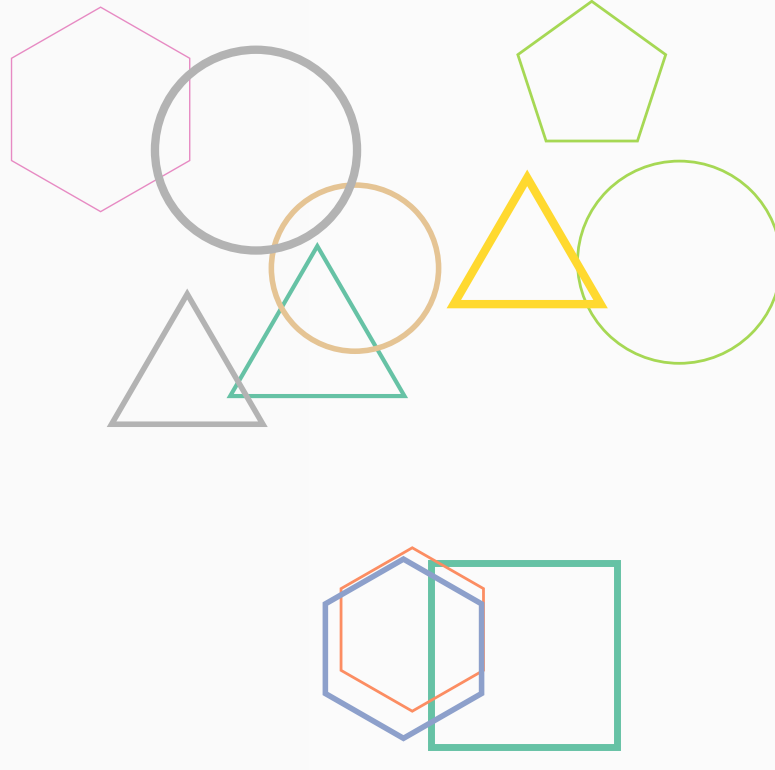[{"shape": "square", "thickness": 2.5, "radius": 0.6, "center": [0.676, 0.15]}, {"shape": "triangle", "thickness": 1.5, "radius": 0.65, "center": [0.409, 0.551]}, {"shape": "hexagon", "thickness": 1, "radius": 0.53, "center": [0.532, 0.182]}, {"shape": "hexagon", "thickness": 2, "radius": 0.58, "center": [0.521, 0.158]}, {"shape": "hexagon", "thickness": 0.5, "radius": 0.66, "center": [0.13, 0.858]}, {"shape": "pentagon", "thickness": 1, "radius": 0.5, "center": [0.764, 0.898]}, {"shape": "circle", "thickness": 1, "radius": 0.66, "center": [0.877, 0.659]}, {"shape": "triangle", "thickness": 3, "radius": 0.55, "center": [0.68, 0.66]}, {"shape": "circle", "thickness": 2, "radius": 0.54, "center": [0.458, 0.652]}, {"shape": "triangle", "thickness": 2, "radius": 0.56, "center": [0.242, 0.505]}, {"shape": "circle", "thickness": 3, "radius": 0.65, "center": [0.33, 0.805]}]